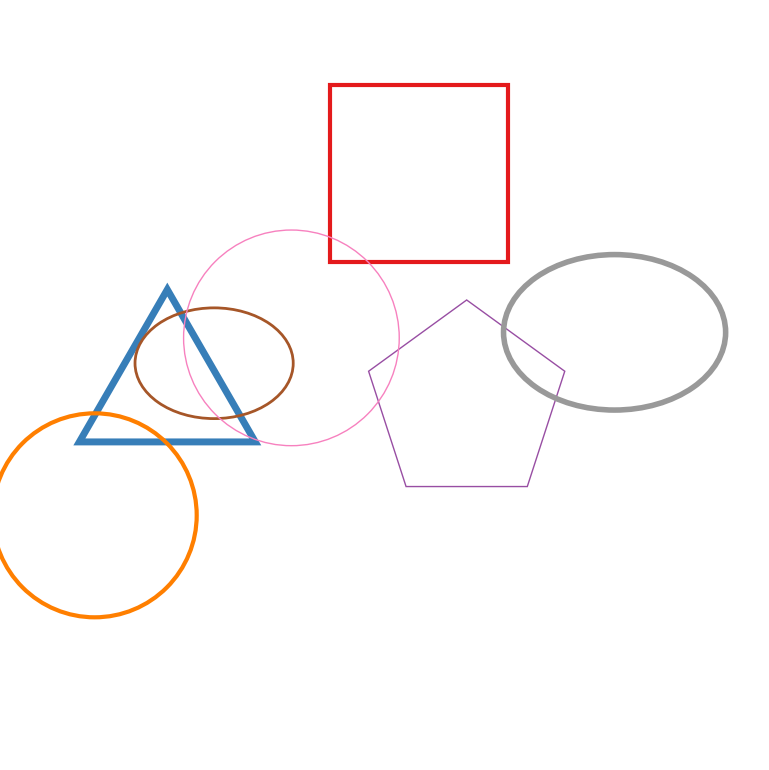[{"shape": "square", "thickness": 1.5, "radius": 0.58, "center": [0.544, 0.775]}, {"shape": "triangle", "thickness": 2.5, "radius": 0.66, "center": [0.217, 0.492]}, {"shape": "pentagon", "thickness": 0.5, "radius": 0.67, "center": [0.606, 0.476]}, {"shape": "circle", "thickness": 1.5, "radius": 0.66, "center": [0.123, 0.331]}, {"shape": "oval", "thickness": 1, "radius": 0.51, "center": [0.278, 0.528]}, {"shape": "circle", "thickness": 0.5, "radius": 0.7, "center": [0.378, 0.561]}, {"shape": "oval", "thickness": 2, "radius": 0.72, "center": [0.798, 0.568]}]